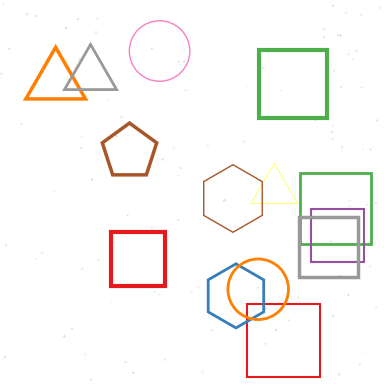[{"shape": "square", "thickness": 3, "radius": 0.35, "center": [0.358, 0.328]}, {"shape": "square", "thickness": 1.5, "radius": 0.47, "center": [0.736, 0.116]}, {"shape": "hexagon", "thickness": 2, "radius": 0.42, "center": [0.613, 0.231]}, {"shape": "square", "thickness": 3, "radius": 0.44, "center": [0.761, 0.781]}, {"shape": "square", "thickness": 2, "radius": 0.46, "center": [0.871, 0.457]}, {"shape": "square", "thickness": 1.5, "radius": 0.35, "center": [0.877, 0.388]}, {"shape": "circle", "thickness": 2, "radius": 0.39, "center": [0.671, 0.249]}, {"shape": "triangle", "thickness": 2.5, "radius": 0.45, "center": [0.145, 0.788]}, {"shape": "triangle", "thickness": 0.5, "radius": 0.35, "center": [0.712, 0.506]}, {"shape": "pentagon", "thickness": 2.5, "radius": 0.37, "center": [0.336, 0.606]}, {"shape": "hexagon", "thickness": 1, "radius": 0.44, "center": [0.605, 0.484]}, {"shape": "circle", "thickness": 1, "radius": 0.39, "center": [0.414, 0.867]}, {"shape": "triangle", "thickness": 2, "radius": 0.39, "center": [0.235, 0.806]}, {"shape": "square", "thickness": 2.5, "radius": 0.39, "center": [0.853, 0.358]}]